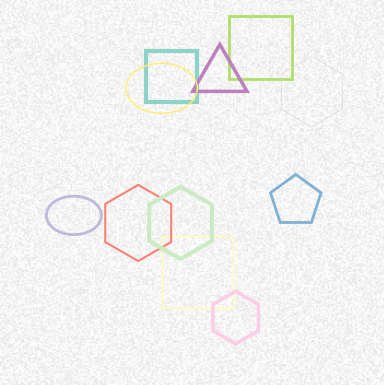[{"shape": "square", "thickness": 3, "radius": 0.33, "center": [0.445, 0.801]}, {"shape": "square", "thickness": 1, "radius": 0.46, "center": [0.513, 0.294]}, {"shape": "oval", "thickness": 2, "radius": 0.36, "center": [0.192, 0.441]}, {"shape": "hexagon", "thickness": 1.5, "radius": 0.49, "center": [0.359, 0.421]}, {"shape": "pentagon", "thickness": 2, "radius": 0.35, "center": [0.768, 0.478]}, {"shape": "square", "thickness": 2, "radius": 0.41, "center": [0.676, 0.877]}, {"shape": "hexagon", "thickness": 2.5, "radius": 0.34, "center": [0.612, 0.175]}, {"shape": "hexagon", "thickness": 0.5, "radius": 0.46, "center": [0.81, 0.762]}, {"shape": "triangle", "thickness": 2.5, "radius": 0.41, "center": [0.571, 0.803]}, {"shape": "hexagon", "thickness": 3, "radius": 0.47, "center": [0.469, 0.421]}, {"shape": "oval", "thickness": 1, "radius": 0.46, "center": [0.42, 0.771]}]